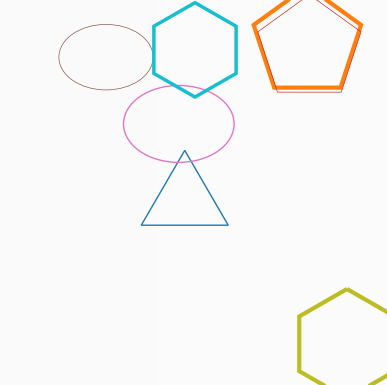[{"shape": "triangle", "thickness": 1, "radius": 0.65, "center": [0.477, 0.48]}, {"shape": "pentagon", "thickness": 3, "radius": 0.73, "center": [0.793, 0.89]}, {"shape": "pentagon", "thickness": 0.5, "radius": 0.7, "center": [0.798, 0.874]}, {"shape": "oval", "thickness": 0.5, "radius": 0.61, "center": [0.273, 0.852]}, {"shape": "oval", "thickness": 1, "radius": 0.71, "center": [0.461, 0.678]}, {"shape": "hexagon", "thickness": 3, "radius": 0.71, "center": [0.896, 0.107]}, {"shape": "hexagon", "thickness": 2.5, "radius": 0.61, "center": [0.503, 0.87]}]